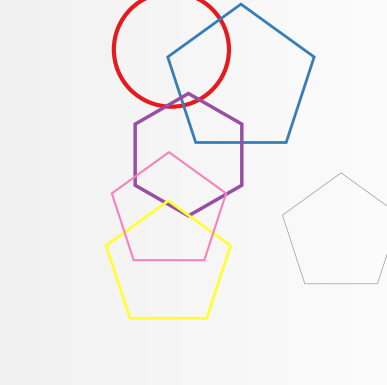[{"shape": "circle", "thickness": 3, "radius": 0.74, "center": [0.442, 0.871]}, {"shape": "pentagon", "thickness": 2, "radius": 0.99, "center": [0.622, 0.791]}, {"shape": "hexagon", "thickness": 2.5, "radius": 0.79, "center": [0.486, 0.598]}, {"shape": "pentagon", "thickness": 2, "radius": 0.84, "center": [0.435, 0.31]}, {"shape": "pentagon", "thickness": 1.5, "radius": 0.78, "center": [0.436, 0.45]}, {"shape": "pentagon", "thickness": 0.5, "radius": 0.8, "center": [0.88, 0.392]}]